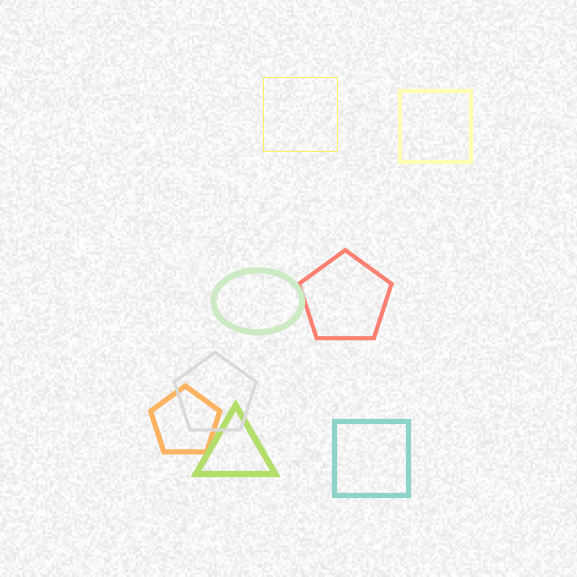[{"shape": "square", "thickness": 2.5, "radius": 0.32, "center": [0.642, 0.206]}, {"shape": "square", "thickness": 2, "radius": 0.31, "center": [0.754, 0.78]}, {"shape": "pentagon", "thickness": 2, "radius": 0.42, "center": [0.598, 0.482]}, {"shape": "pentagon", "thickness": 2.5, "radius": 0.32, "center": [0.321, 0.268]}, {"shape": "triangle", "thickness": 3, "radius": 0.4, "center": [0.408, 0.218]}, {"shape": "pentagon", "thickness": 1.5, "radius": 0.37, "center": [0.373, 0.315]}, {"shape": "oval", "thickness": 3, "radius": 0.38, "center": [0.446, 0.477]}, {"shape": "square", "thickness": 0.5, "radius": 0.32, "center": [0.52, 0.802]}]